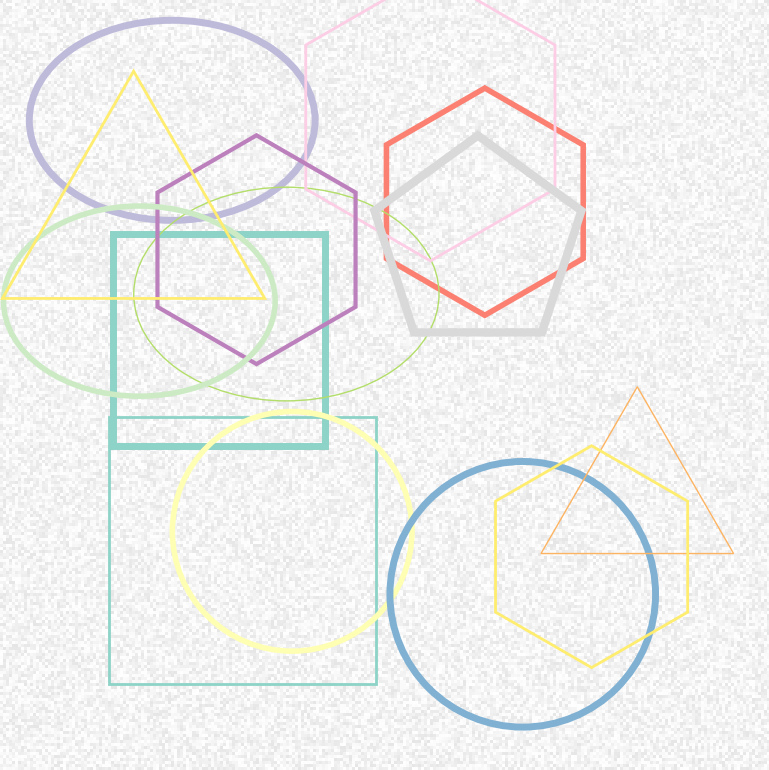[{"shape": "square", "thickness": 2.5, "radius": 0.69, "center": [0.285, 0.558]}, {"shape": "square", "thickness": 1, "radius": 0.87, "center": [0.315, 0.285]}, {"shape": "circle", "thickness": 2, "radius": 0.78, "center": [0.379, 0.31]}, {"shape": "oval", "thickness": 2.5, "radius": 0.93, "center": [0.224, 0.844]}, {"shape": "hexagon", "thickness": 2, "radius": 0.74, "center": [0.63, 0.738]}, {"shape": "circle", "thickness": 2.5, "radius": 0.86, "center": [0.679, 0.228]}, {"shape": "triangle", "thickness": 0.5, "radius": 0.72, "center": [0.828, 0.353]}, {"shape": "oval", "thickness": 0.5, "radius": 0.99, "center": [0.372, 0.618]}, {"shape": "hexagon", "thickness": 1, "radius": 0.93, "center": [0.559, 0.848]}, {"shape": "pentagon", "thickness": 3, "radius": 0.71, "center": [0.621, 0.683]}, {"shape": "hexagon", "thickness": 1.5, "radius": 0.74, "center": [0.333, 0.676]}, {"shape": "oval", "thickness": 2, "radius": 0.88, "center": [0.181, 0.609]}, {"shape": "hexagon", "thickness": 1, "radius": 0.72, "center": [0.768, 0.277]}, {"shape": "triangle", "thickness": 1, "radius": 0.98, "center": [0.174, 0.711]}]